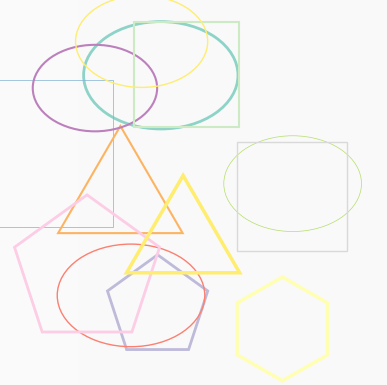[{"shape": "oval", "thickness": 2, "radius": 1.0, "center": [0.415, 0.804]}, {"shape": "hexagon", "thickness": 2.5, "radius": 0.67, "center": [0.729, 0.146]}, {"shape": "pentagon", "thickness": 2, "radius": 0.68, "center": [0.407, 0.202]}, {"shape": "oval", "thickness": 1, "radius": 0.95, "center": [0.338, 0.233]}, {"shape": "square", "thickness": 0.5, "radius": 0.95, "center": [0.101, 0.602]}, {"shape": "triangle", "thickness": 1.5, "radius": 0.93, "center": [0.311, 0.487]}, {"shape": "oval", "thickness": 0.5, "radius": 0.89, "center": [0.755, 0.523]}, {"shape": "pentagon", "thickness": 2, "radius": 0.98, "center": [0.225, 0.297]}, {"shape": "square", "thickness": 1, "radius": 0.71, "center": [0.754, 0.489]}, {"shape": "oval", "thickness": 1.5, "radius": 0.8, "center": [0.245, 0.771]}, {"shape": "square", "thickness": 1.5, "radius": 0.68, "center": [0.482, 0.806]}, {"shape": "triangle", "thickness": 2.5, "radius": 0.84, "center": [0.473, 0.376]}, {"shape": "oval", "thickness": 1, "radius": 0.85, "center": [0.365, 0.892]}]